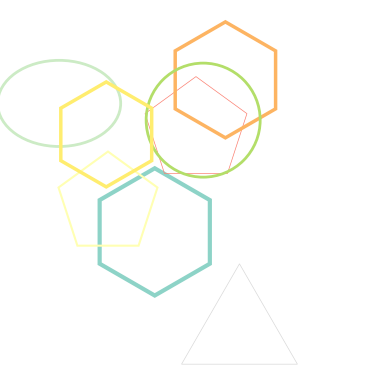[{"shape": "hexagon", "thickness": 3, "radius": 0.83, "center": [0.402, 0.398]}, {"shape": "pentagon", "thickness": 1.5, "radius": 0.68, "center": [0.28, 0.471]}, {"shape": "pentagon", "thickness": 0.5, "radius": 0.7, "center": [0.509, 0.662]}, {"shape": "hexagon", "thickness": 2.5, "radius": 0.75, "center": [0.585, 0.793]}, {"shape": "circle", "thickness": 2, "radius": 0.74, "center": [0.528, 0.688]}, {"shape": "triangle", "thickness": 0.5, "radius": 0.87, "center": [0.622, 0.141]}, {"shape": "oval", "thickness": 2, "radius": 0.8, "center": [0.154, 0.731]}, {"shape": "hexagon", "thickness": 2.5, "radius": 0.68, "center": [0.276, 0.651]}]